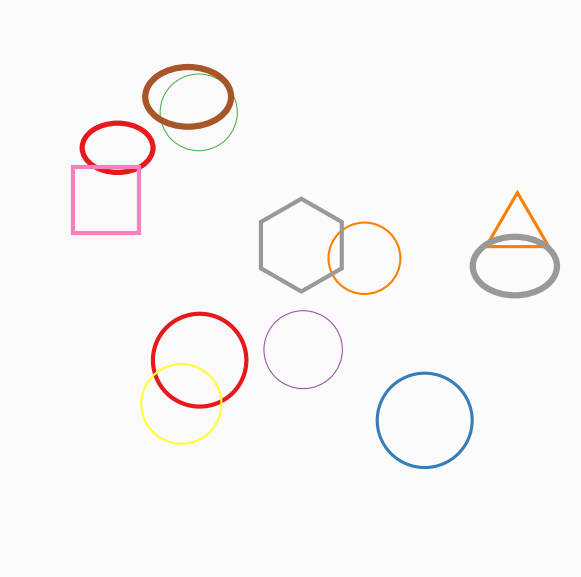[{"shape": "circle", "thickness": 2, "radius": 0.4, "center": [0.343, 0.375]}, {"shape": "oval", "thickness": 2.5, "radius": 0.3, "center": [0.202, 0.743]}, {"shape": "circle", "thickness": 1.5, "radius": 0.41, "center": [0.731, 0.271]}, {"shape": "circle", "thickness": 0.5, "radius": 0.33, "center": [0.342, 0.805]}, {"shape": "circle", "thickness": 0.5, "radius": 0.34, "center": [0.522, 0.394]}, {"shape": "triangle", "thickness": 1.5, "radius": 0.31, "center": [0.89, 0.603]}, {"shape": "circle", "thickness": 1, "radius": 0.31, "center": [0.627, 0.552]}, {"shape": "circle", "thickness": 1, "radius": 0.34, "center": [0.312, 0.3]}, {"shape": "oval", "thickness": 3, "radius": 0.37, "center": [0.324, 0.831]}, {"shape": "square", "thickness": 2, "radius": 0.29, "center": [0.182, 0.652]}, {"shape": "hexagon", "thickness": 2, "radius": 0.4, "center": [0.518, 0.575]}, {"shape": "oval", "thickness": 3, "radius": 0.36, "center": [0.886, 0.538]}]